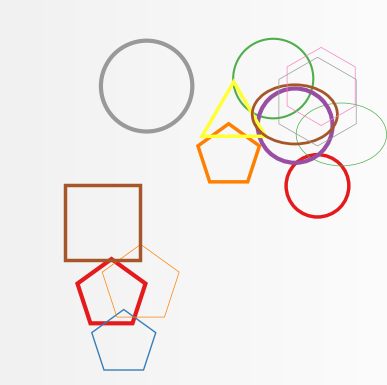[{"shape": "pentagon", "thickness": 3, "radius": 0.46, "center": [0.288, 0.235]}, {"shape": "circle", "thickness": 2.5, "radius": 0.4, "center": [0.819, 0.517]}, {"shape": "pentagon", "thickness": 1, "radius": 0.43, "center": [0.319, 0.109]}, {"shape": "oval", "thickness": 0.5, "radius": 0.58, "center": [0.881, 0.651]}, {"shape": "circle", "thickness": 1.5, "radius": 0.52, "center": [0.705, 0.796]}, {"shape": "circle", "thickness": 3, "radius": 0.48, "center": [0.762, 0.674]}, {"shape": "pentagon", "thickness": 2.5, "radius": 0.42, "center": [0.59, 0.595]}, {"shape": "pentagon", "thickness": 0.5, "radius": 0.52, "center": [0.363, 0.261]}, {"shape": "triangle", "thickness": 2.5, "radius": 0.47, "center": [0.603, 0.693]}, {"shape": "square", "thickness": 2.5, "radius": 0.48, "center": [0.264, 0.422]}, {"shape": "oval", "thickness": 2, "radius": 0.55, "center": [0.761, 0.703]}, {"shape": "hexagon", "thickness": 0.5, "radius": 0.51, "center": [0.829, 0.775]}, {"shape": "hexagon", "thickness": 0.5, "radius": 0.58, "center": [0.819, 0.736]}, {"shape": "circle", "thickness": 3, "radius": 0.59, "center": [0.378, 0.776]}]